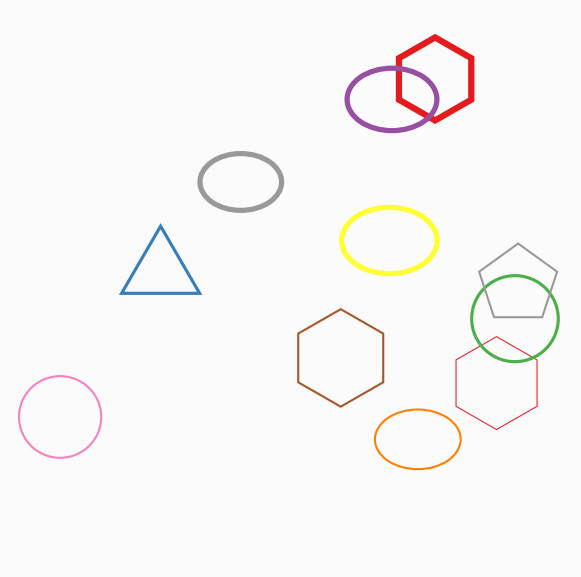[{"shape": "hexagon", "thickness": 3, "radius": 0.36, "center": [0.749, 0.862]}, {"shape": "hexagon", "thickness": 0.5, "radius": 0.4, "center": [0.854, 0.336]}, {"shape": "triangle", "thickness": 1.5, "radius": 0.39, "center": [0.276, 0.53]}, {"shape": "circle", "thickness": 1.5, "radius": 0.37, "center": [0.886, 0.447]}, {"shape": "oval", "thickness": 2.5, "radius": 0.39, "center": [0.674, 0.827]}, {"shape": "oval", "thickness": 1, "radius": 0.37, "center": [0.719, 0.238]}, {"shape": "oval", "thickness": 2.5, "radius": 0.41, "center": [0.67, 0.583]}, {"shape": "hexagon", "thickness": 1, "radius": 0.42, "center": [0.586, 0.379]}, {"shape": "circle", "thickness": 1, "radius": 0.35, "center": [0.103, 0.277]}, {"shape": "oval", "thickness": 2.5, "radius": 0.35, "center": [0.414, 0.684]}, {"shape": "pentagon", "thickness": 1, "radius": 0.35, "center": [0.891, 0.507]}]